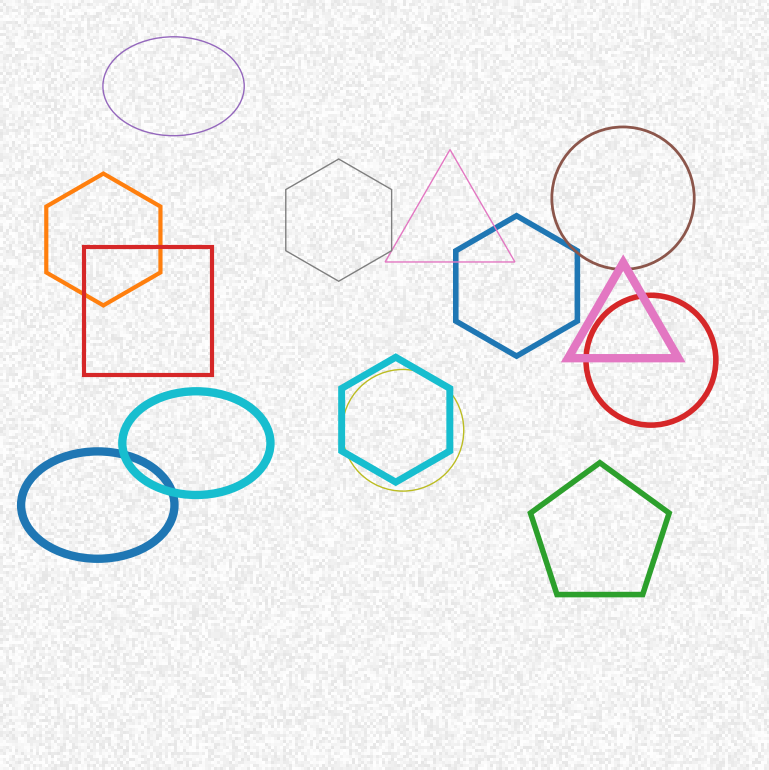[{"shape": "hexagon", "thickness": 2, "radius": 0.46, "center": [0.671, 0.629]}, {"shape": "oval", "thickness": 3, "radius": 0.5, "center": [0.127, 0.344]}, {"shape": "hexagon", "thickness": 1.5, "radius": 0.43, "center": [0.134, 0.689]}, {"shape": "pentagon", "thickness": 2, "radius": 0.47, "center": [0.779, 0.304]}, {"shape": "circle", "thickness": 2, "radius": 0.42, "center": [0.845, 0.532]}, {"shape": "square", "thickness": 1.5, "radius": 0.41, "center": [0.192, 0.596]}, {"shape": "oval", "thickness": 0.5, "radius": 0.46, "center": [0.225, 0.888]}, {"shape": "circle", "thickness": 1, "radius": 0.46, "center": [0.809, 0.743]}, {"shape": "triangle", "thickness": 3, "radius": 0.41, "center": [0.809, 0.576]}, {"shape": "triangle", "thickness": 0.5, "radius": 0.49, "center": [0.584, 0.708]}, {"shape": "hexagon", "thickness": 0.5, "radius": 0.4, "center": [0.44, 0.714]}, {"shape": "circle", "thickness": 0.5, "radius": 0.39, "center": [0.523, 0.441]}, {"shape": "oval", "thickness": 3, "radius": 0.48, "center": [0.255, 0.425]}, {"shape": "hexagon", "thickness": 2.5, "radius": 0.41, "center": [0.514, 0.455]}]